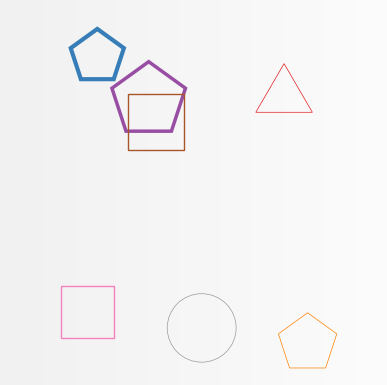[{"shape": "triangle", "thickness": 0.5, "radius": 0.42, "center": [0.733, 0.75]}, {"shape": "pentagon", "thickness": 3, "radius": 0.36, "center": [0.251, 0.853]}, {"shape": "pentagon", "thickness": 2.5, "radius": 0.5, "center": [0.384, 0.74]}, {"shape": "pentagon", "thickness": 0.5, "radius": 0.4, "center": [0.794, 0.108]}, {"shape": "square", "thickness": 1, "radius": 0.36, "center": [0.402, 0.682]}, {"shape": "square", "thickness": 1, "radius": 0.34, "center": [0.226, 0.19]}, {"shape": "circle", "thickness": 0.5, "radius": 0.44, "center": [0.52, 0.148]}]